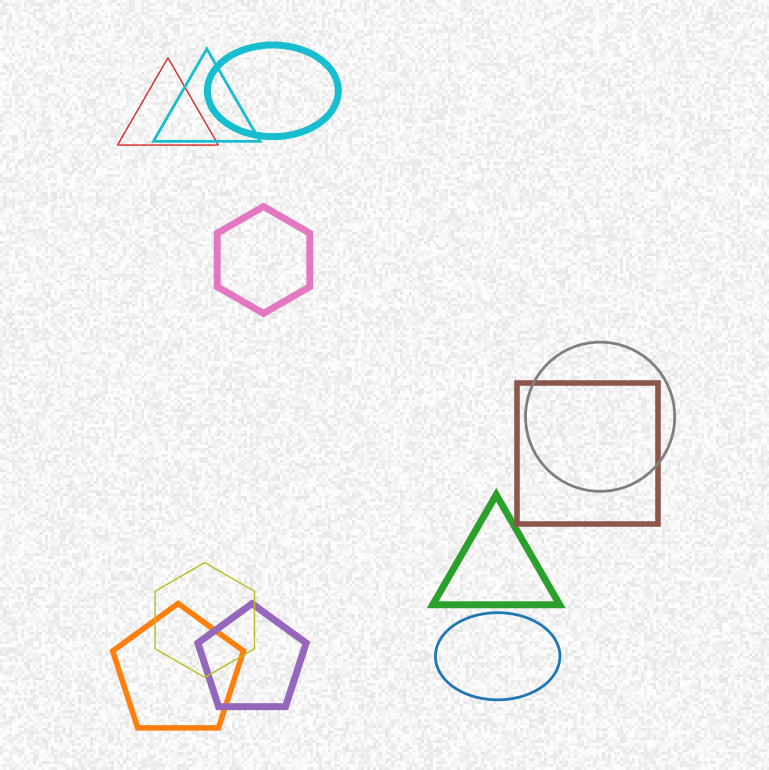[{"shape": "oval", "thickness": 1, "radius": 0.4, "center": [0.646, 0.148]}, {"shape": "pentagon", "thickness": 2, "radius": 0.45, "center": [0.231, 0.127]}, {"shape": "triangle", "thickness": 2.5, "radius": 0.48, "center": [0.644, 0.262]}, {"shape": "triangle", "thickness": 0.5, "radius": 0.38, "center": [0.218, 0.849]}, {"shape": "pentagon", "thickness": 2.5, "radius": 0.37, "center": [0.327, 0.142]}, {"shape": "square", "thickness": 2, "radius": 0.46, "center": [0.763, 0.411]}, {"shape": "hexagon", "thickness": 2.5, "radius": 0.35, "center": [0.342, 0.662]}, {"shape": "circle", "thickness": 1, "radius": 0.48, "center": [0.779, 0.459]}, {"shape": "hexagon", "thickness": 0.5, "radius": 0.37, "center": [0.266, 0.195]}, {"shape": "triangle", "thickness": 1, "radius": 0.4, "center": [0.269, 0.856]}, {"shape": "oval", "thickness": 2.5, "radius": 0.43, "center": [0.354, 0.882]}]